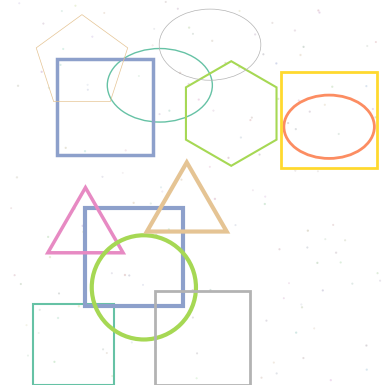[{"shape": "square", "thickness": 1.5, "radius": 0.53, "center": [0.192, 0.105]}, {"shape": "oval", "thickness": 1, "radius": 0.68, "center": [0.415, 0.778]}, {"shape": "oval", "thickness": 2, "radius": 0.59, "center": [0.855, 0.671]}, {"shape": "square", "thickness": 3, "radius": 0.64, "center": [0.348, 0.333]}, {"shape": "square", "thickness": 2.5, "radius": 0.62, "center": [0.273, 0.722]}, {"shape": "triangle", "thickness": 2.5, "radius": 0.56, "center": [0.222, 0.4]}, {"shape": "circle", "thickness": 3, "radius": 0.68, "center": [0.374, 0.254]}, {"shape": "hexagon", "thickness": 1.5, "radius": 0.68, "center": [0.601, 0.705]}, {"shape": "square", "thickness": 2, "radius": 0.63, "center": [0.855, 0.688]}, {"shape": "pentagon", "thickness": 0.5, "radius": 0.62, "center": [0.213, 0.837]}, {"shape": "triangle", "thickness": 3, "radius": 0.6, "center": [0.485, 0.458]}, {"shape": "square", "thickness": 2, "radius": 0.61, "center": [0.526, 0.122]}, {"shape": "oval", "thickness": 0.5, "radius": 0.66, "center": [0.546, 0.884]}]